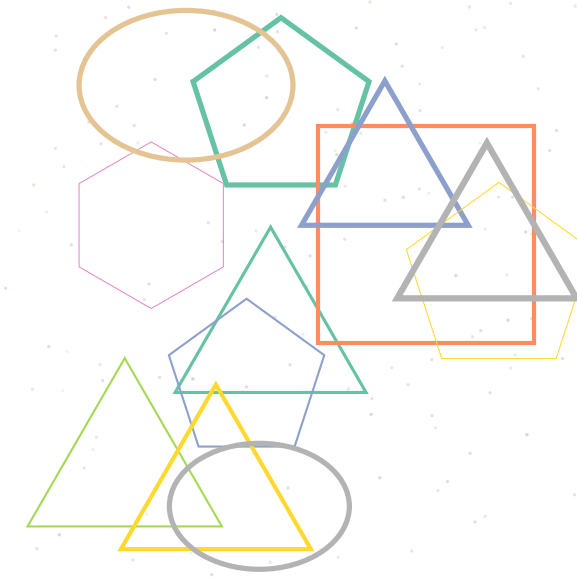[{"shape": "pentagon", "thickness": 2.5, "radius": 0.8, "center": [0.487, 0.808]}, {"shape": "triangle", "thickness": 1.5, "radius": 0.95, "center": [0.469, 0.415]}, {"shape": "square", "thickness": 2, "radius": 0.94, "center": [0.738, 0.593]}, {"shape": "pentagon", "thickness": 1, "radius": 0.71, "center": [0.427, 0.34]}, {"shape": "triangle", "thickness": 2.5, "radius": 0.83, "center": [0.666, 0.692]}, {"shape": "hexagon", "thickness": 0.5, "radius": 0.72, "center": [0.262, 0.609]}, {"shape": "triangle", "thickness": 1, "radius": 0.97, "center": [0.216, 0.185]}, {"shape": "triangle", "thickness": 2, "radius": 0.95, "center": [0.374, 0.143]}, {"shape": "pentagon", "thickness": 0.5, "radius": 0.84, "center": [0.864, 0.515]}, {"shape": "oval", "thickness": 2.5, "radius": 0.93, "center": [0.322, 0.851]}, {"shape": "triangle", "thickness": 3, "radius": 0.9, "center": [0.843, 0.572]}, {"shape": "oval", "thickness": 2.5, "radius": 0.78, "center": [0.449, 0.122]}]